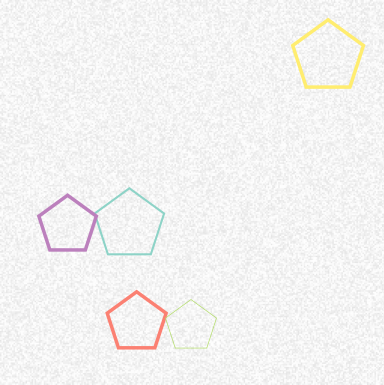[{"shape": "pentagon", "thickness": 1.5, "radius": 0.47, "center": [0.336, 0.416]}, {"shape": "pentagon", "thickness": 2.5, "radius": 0.4, "center": [0.355, 0.162]}, {"shape": "pentagon", "thickness": 0.5, "radius": 0.35, "center": [0.496, 0.152]}, {"shape": "pentagon", "thickness": 2.5, "radius": 0.39, "center": [0.176, 0.414]}, {"shape": "pentagon", "thickness": 2.5, "radius": 0.48, "center": [0.852, 0.852]}]